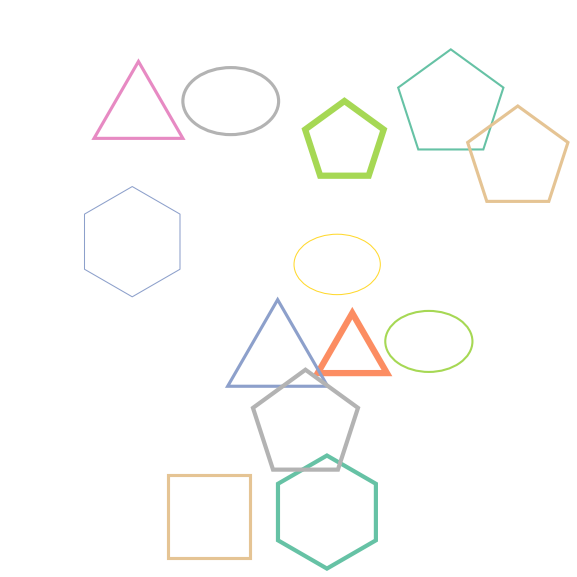[{"shape": "pentagon", "thickness": 1, "radius": 0.48, "center": [0.781, 0.818]}, {"shape": "hexagon", "thickness": 2, "radius": 0.49, "center": [0.566, 0.112]}, {"shape": "triangle", "thickness": 3, "radius": 0.35, "center": [0.61, 0.388]}, {"shape": "hexagon", "thickness": 0.5, "radius": 0.48, "center": [0.229, 0.581]}, {"shape": "triangle", "thickness": 1.5, "radius": 0.5, "center": [0.481, 0.38]}, {"shape": "triangle", "thickness": 1.5, "radius": 0.44, "center": [0.24, 0.804]}, {"shape": "oval", "thickness": 1, "radius": 0.38, "center": [0.743, 0.408]}, {"shape": "pentagon", "thickness": 3, "radius": 0.36, "center": [0.596, 0.753]}, {"shape": "oval", "thickness": 0.5, "radius": 0.37, "center": [0.584, 0.541]}, {"shape": "pentagon", "thickness": 1.5, "radius": 0.46, "center": [0.897, 0.724]}, {"shape": "square", "thickness": 1.5, "radius": 0.36, "center": [0.362, 0.105]}, {"shape": "oval", "thickness": 1.5, "radius": 0.41, "center": [0.4, 0.824]}, {"shape": "pentagon", "thickness": 2, "radius": 0.48, "center": [0.529, 0.263]}]